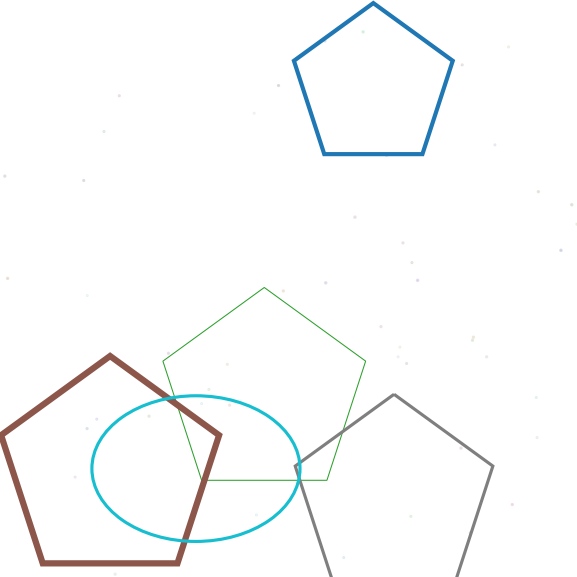[{"shape": "pentagon", "thickness": 2, "radius": 0.72, "center": [0.646, 0.849]}, {"shape": "pentagon", "thickness": 0.5, "radius": 0.92, "center": [0.458, 0.317]}, {"shape": "pentagon", "thickness": 3, "radius": 0.99, "center": [0.191, 0.184]}, {"shape": "pentagon", "thickness": 1.5, "radius": 0.9, "center": [0.682, 0.136]}, {"shape": "oval", "thickness": 1.5, "radius": 0.9, "center": [0.339, 0.188]}]